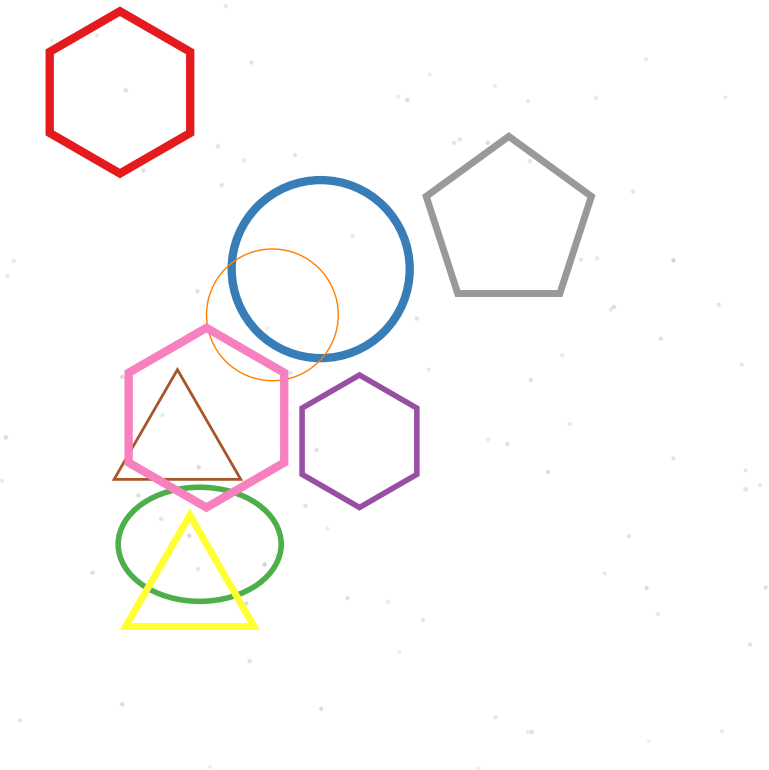[{"shape": "hexagon", "thickness": 3, "radius": 0.53, "center": [0.156, 0.88]}, {"shape": "circle", "thickness": 3, "radius": 0.58, "center": [0.416, 0.651]}, {"shape": "oval", "thickness": 2, "radius": 0.53, "center": [0.259, 0.293]}, {"shape": "hexagon", "thickness": 2, "radius": 0.43, "center": [0.467, 0.427]}, {"shape": "circle", "thickness": 0.5, "radius": 0.43, "center": [0.354, 0.591]}, {"shape": "triangle", "thickness": 2.5, "radius": 0.48, "center": [0.247, 0.235]}, {"shape": "triangle", "thickness": 1, "radius": 0.47, "center": [0.23, 0.425]}, {"shape": "hexagon", "thickness": 3, "radius": 0.58, "center": [0.268, 0.458]}, {"shape": "pentagon", "thickness": 2.5, "radius": 0.56, "center": [0.661, 0.71]}]